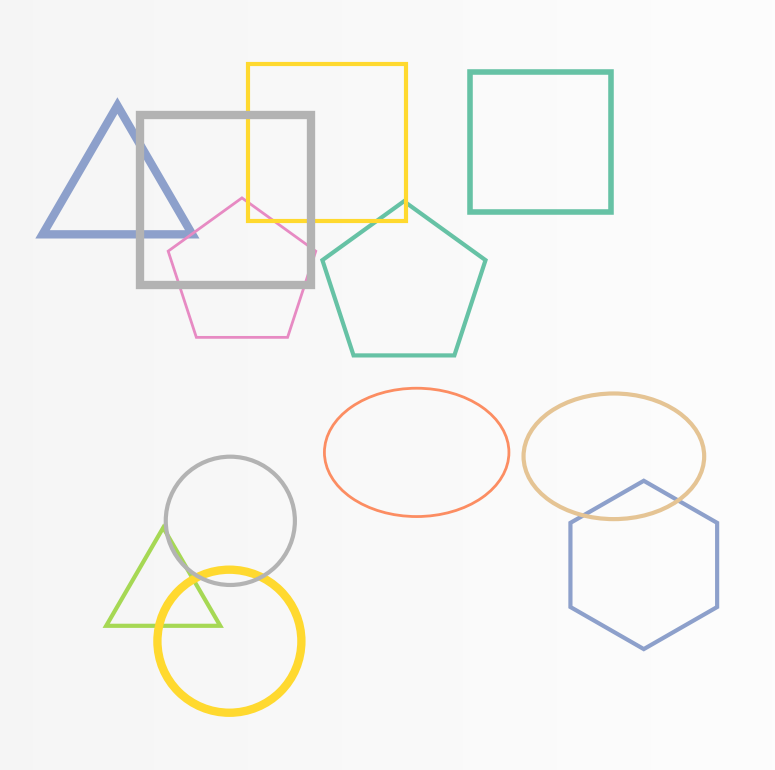[{"shape": "pentagon", "thickness": 1.5, "radius": 0.55, "center": [0.521, 0.628]}, {"shape": "square", "thickness": 2, "radius": 0.45, "center": [0.698, 0.815]}, {"shape": "oval", "thickness": 1, "radius": 0.6, "center": [0.538, 0.412]}, {"shape": "triangle", "thickness": 3, "radius": 0.56, "center": [0.151, 0.751]}, {"shape": "hexagon", "thickness": 1.5, "radius": 0.55, "center": [0.831, 0.266]}, {"shape": "pentagon", "thickness": 1, "radius": 0.5, "center": [0.312, 0.643]}, {"shape": "triangle", "thickness": 1.5, "radius": 0.42, "center": [0.211, 0.23]}, {"shape": "square", "thickness": 1.5, "radius": 0.51, "center": [0.421, 0.815]}, {"shape": "circle", "thickness": 3, "radius": 0.46, "center": [0.296, 0.167]}, {"shape": "oval", "thickness": 1.5, "radius": 0.58, "center": [0.792, 0.407]}, {"shape": "square", "thickness": 3, "radius": 0.55, "center": [0.291, 0.74]}, {"shape": "circle", "thickness": 1.5, "radius": 0.42, "center": [0.297, 0.324]}]